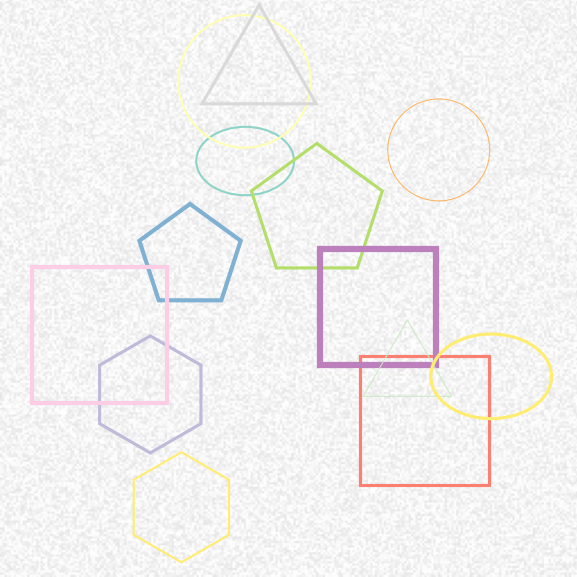[{"shape": "oval", "thickness": 1, "radius": 0.42, "center": [0.425, 0.72]}, {"shape": "circle", "thickness": 1, "radius": 0.57, "center": [0.423, 0.858]}, {"shape": "hexagon", "thickness": 1.5, "radius": 0.51, "center": [0.26, 0.316]}, {"shape": "square", "thickness": 1.5, "radius": 0.56, "center": [0.735, 0.271]}, {"shape": "pentagon", "thickness": 2, "radius": 0.46, "center": [0.329, 0.554]}, {"shape": "circle", "thickness": 0.5, "radius": 0.44, "center": [0.76, 0.74]}, {"shape": "pentagon", "thickness": 1.5, "radius": 0.6, "center": [0.549, 0.632]}, {"shape": "square", "thickness": 2, "radius": 0.59, "center": [0.172, 0.419]}, {"shape": "triangle", "thickness": 1.5, "radius": 0.57, "center": [0.449, 0.876]}, {"shape": "square", "thickness": 3, "radius": 0.5, "center": [0.655, 0.468]}, {"shape": "triangle", "thickness": 0.5, "radius": 0.44, "center": [0.705, 0.357]}, {"shape": "oval", "thickness": 1.5, "radius": 0.52, "center": [0.851, 0.348]}, {"shape": "hexagon", "thickness": 1, "radius": 0.48, "center": [0.314, 0.121]}]